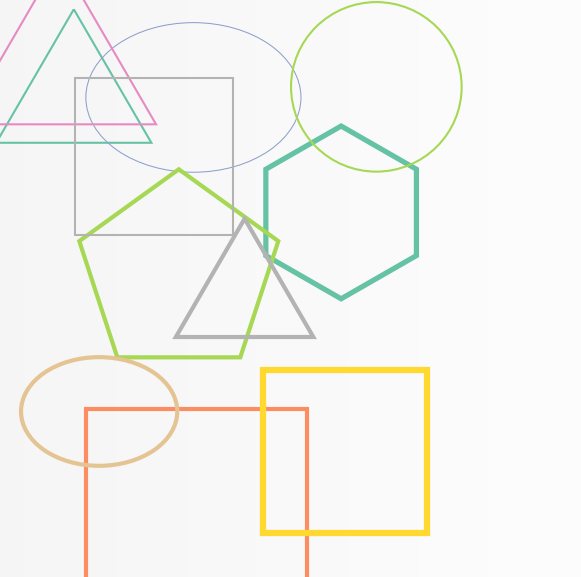[{"shape": "triangle", "thickness": 1, "radius": 0.77, "center": [0.127, 0.829]}, {"shape": "hexagon", "thickness": 2.5, "radius": 0.75, "center": [0.587, 0.631]}, {"shape": "square", "thickness": 2, "radius": 0.95, "center": [0.338, 0.102]}, {"shape": "oval", "thickness": 0.5, "radius": 0.93, "center": [0.333, 0.83]}, {"shape": "triangle", "thickness": 1, "radius": 0.96, "center": [0.102, 0.88]}, {"shape": "circle", "thickness": 1, "radius": 0.73, "center": [0.647, 0.849]}, {"shape": "pentagon", "thickness": 2, "radius": 0.9, "center": [0.308, 0.526]}, {"shape": "square", "thickness": 3, "radius": 0.7, "center": [0.593, 0.217]}, {"shape": "oval", "thickness": 2, "radius": 0.67, "center": [0.171, 0.287]}, {"shape": "triangle", "thickness": 2, "radius": 0.68, "center": [0.421, 0.484]}, {"shape": "square", "thickness": 1, "radius": 0.68, "center": [0.265, 0.728]}]